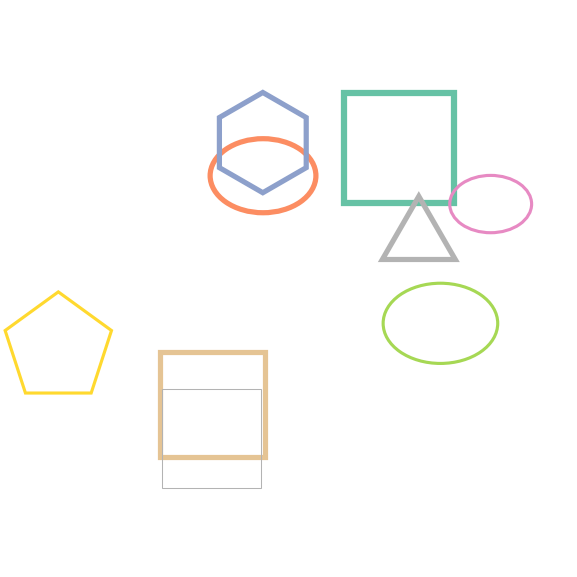[{"shape": "square", "thickness": 3, "radius": 0.48, "center": [0.69, 0.743]}, {"shape": "oval", "thickness": 2.5, "radius": 0.46, "center": [0.455, 0.695]}, {"shape": "hexagon", "thickness": 2.5, "radius": 0.43, "center": [0.455, 0.752]}, {"shape": "oval", "thickness": 1.5, "radius": 0.35, "center": [0.85, 0.646]}, {"shape": "oval", "thickness": 1.5, "radius": 0.5, "center": [0.763, 0.439]}, {"shape": "pentagon", "thickness": 1.5, "radius": 0.48, "center": [0.101, 0.397]}, {"shape": "square", "thickness": 2.5, "radius": 0.46, "center": [0.369, 0.299]}, {"shape": "square", "thickness": 0.5, "radius": 0.43, "center": [0.366, 0.24]}, {"shape": "triangle", "thickness": 2.5, "radius": 0.36, "center": [0.725, 0.586]}]